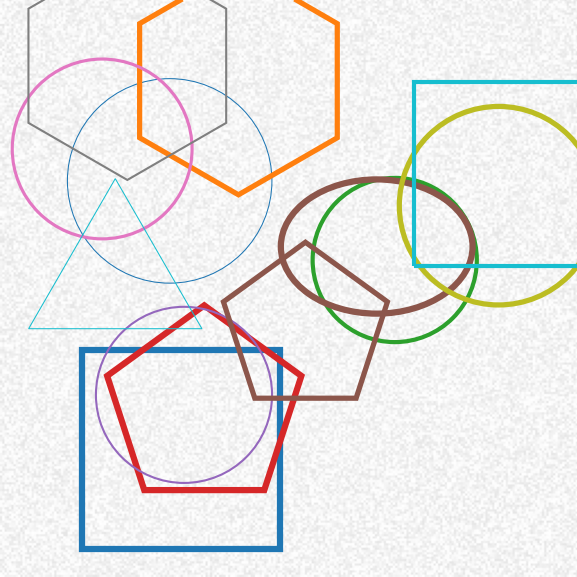[{"shape": "circle", "thickness": 0.5, "radius": 0.89, "center": [0.294, 0.686]}, {"shape": "square", "thickness": 3, "radius": 0.86, "center": [0.313, 0.221]}, {"shape": "hexagon", "thickness": 2.5, "radius": 0.99, "center": [0.413, 0.859]}, {"shape": "circle", "thickness": 2, "radius": 0.71, "center": [0.684, 0.549]}, {"shape": "pentagon", "thickness": 3, "radius": 0.88, "center": [0.354, 0.294]}, {"shape": "circle", "thickness": 1, "radius": 0.76, "center": [0.319, 0.315]}, {"shape": "oval", "thickness": 3, "radius": 0.83, "center": [0.652, 0.572]}, {"shape": "pentagon", "thickness": 2.5, "radius": 0.75, "center": [0.529, 0.43]}, {"shape": "circle", "thickness": 1.5, "radius": 0.78, "center": [0.177, 0.741]}, {"shape": "hexagon", "thickness": 1, "radius": 0.99, "center": [0.22, 0.885]}, {"shape": "circle", "thickness": 2.5, "radius": 0.86, "center": [0.863, 0.643]}, {"shape": "square", "thickness": 2, "radius": 0.8, "center": [0.877, 0.698]}, {"shape": "triangle", "thickness": 0.5, "radius": 0.87, "center": [0.2, 0.517]}]